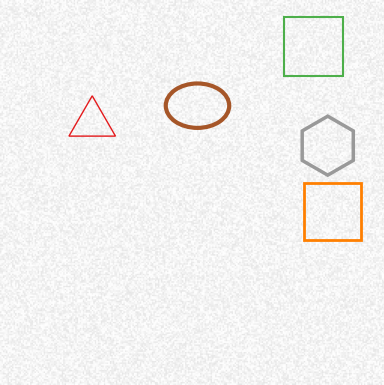[{"shape": "triangle", "thickness": 1, "radius": 0.35, "center": [0.24, 0.681]}, {"shape": "square", "thickness": 1.5, "radius": 0.38, "center": [0.814, 0.879]}, {"shape": "square", "thickness": 2, "radius": 0.37, "center": [0.863, 0.451]}, {"shape": "oval", "thickness": 3, "radius": 0.41, "center": [0.513, 0.725]}, {"shape": "hexagon", "thickness": 2.5, "radius": 0.38, "center": [0.851, 0.622]}]